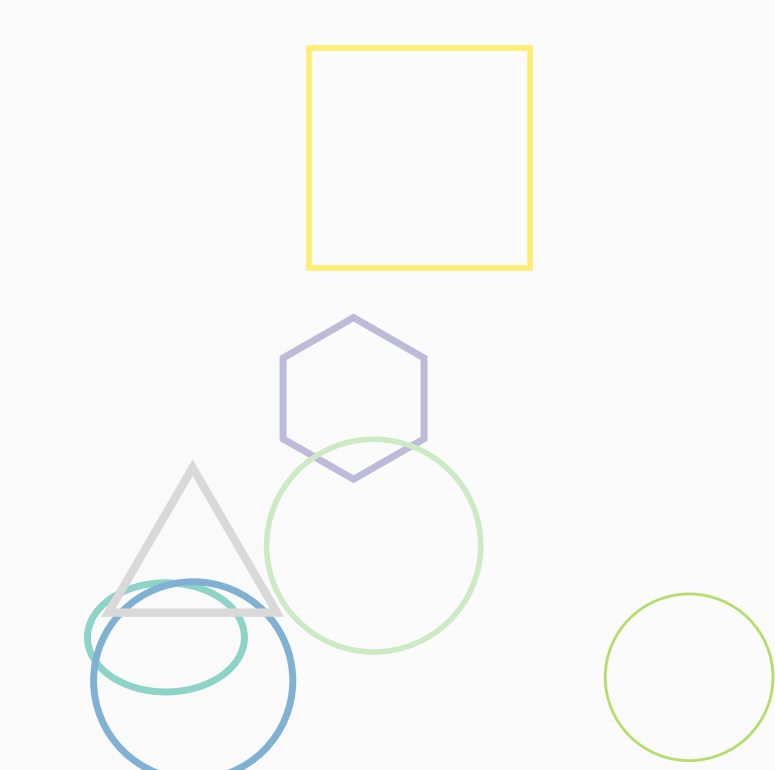[{"shape": "oval", "thickness": 2.5, "radius": 0.51, "center": [0.214, 0.172]}, {"shape": "hexagon", "thickness": 2.5, "radius": 0.52, "center": [0.456, 0.483]}, {"shape": "circle", "thickness": 2.5, "radius": 0.64, "center": [0.249, 0.116]}, {"shape": "circle", "thickness": 1, "radius": 0.54, "center": [0.889, 0.12]}, {"shape": "triangle", "thickness": 3, "radius": 0.63, "center": [0.249, 0.267]}, {"shape": "circle", "thickness": 2, "radius": 0.69, "center": [0.482, 0.291]}, {"shape": "square", "thickness": 2, "radius": 0.71, "center": [0.542, 0.795]}]